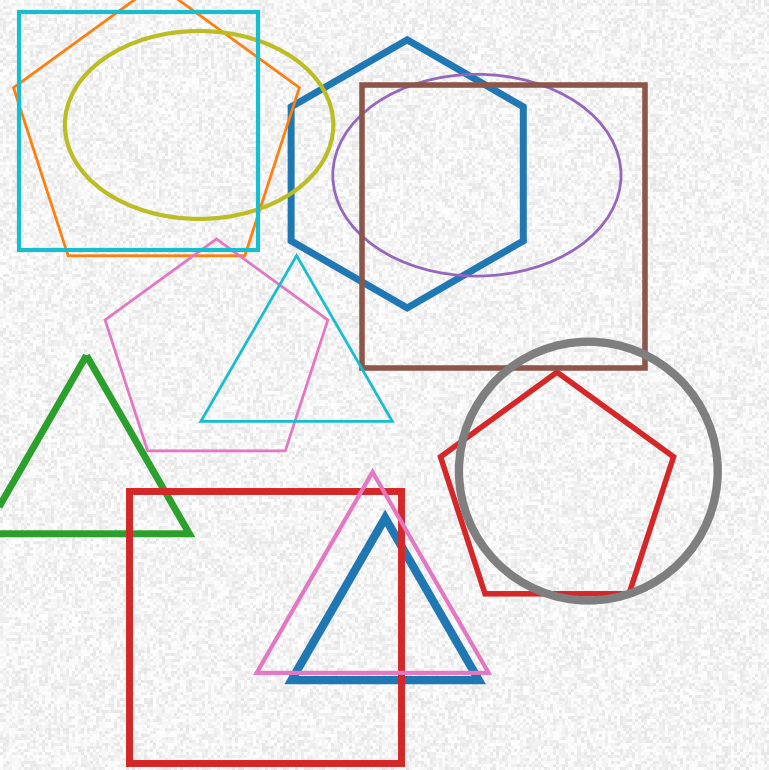[{"shape": "triangle", "thickness": 3, "radius": 0.7, "center": [0.5, 0.187]}, {"shape": "hexagon", "thickness": 2.5, "radius": 0.87, "center": [0.529, 0.774]}, {"shape": "pentagon", "thickness": 1, "radius": 0.98, "center": [0.203, 0.826]}, {"shape": "triangle", "thickness": 2.5, "radius": 0.77, "center": [0.112, 0.384]}, {"shape": "square", "thickness": 2.5, "radius": 0.88, "center": [0.344, 0.186]}, {"shape": "pentagon", "thickness": 2, "radius": 0.8, "center": [0.723, 0.358]}, {"shape": "oval", "thickness": 1, "radius": 0.94, "center": [0.619, 0.772]}, {"shape": "square", "thickness": 2, "radius": 0.92, "center": [0.654, 0.706]}, {"shape": "pentagon", "thickness": 1, "radius": 0.76, "center": [0.281, 0.537]}, {"shape": "triangle", "thickness": 1.5, "radius": 0.87, "center": [0.484, 0.213]}, {"shape": "circle", "thickness": 3, "radius": 0.84, "center": [0.764, 0.388]}, {"shape": "oval", "thickness": 1.5, "radius": 0.87, "center": [0.259, 0.838]}, {"shape": "triangle", "thickness": 1, "radius": 0.72, "center": [0.385, 0.525]}, {"shape": "square", "thickness": 1.5, "radius": 0.77, "center": [0.18, 0.83]}]